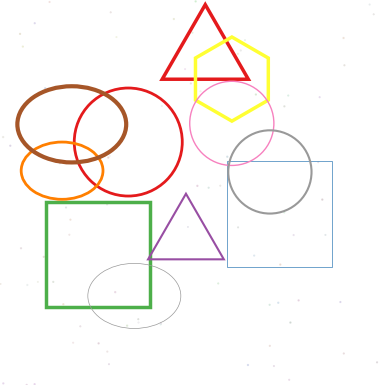[{"shape": "circle", "thickness": 2, "radius": 0.7, "center": [0.333, 0.631]}, {"shape": "triangle", "thickness": 2.5, "radius": 0.65, "center": [0.533, 0.859]}, {"shape": "square", "thickness": 0.5, "radius": 0.68, "center": [0.725, 0.445]}, {"shape": "square", "thickness": 2.5, "radius": 0.68, "center": [0.255, 0.339]}, {"shape": "triangle", "thickness": 1.5, "radius": 0.57, "center": [0.483, 0.383]}, {"shape": "oval", "thickness": 2, "radius": 0.53, "center": [0.161, 0.557]}, {"shape": "hexagon", "thickness": 2.5, "radius": 0.55, "center": [0.602, 0.795]}, {"shape": "oval", "thickness": 3, "radius": 0.71, "center": [0.186, 0.677]}, {"shape": "circle", "thickness": 1, "radius": 0.55, "center": [0.602, 0.68]}, {"shape": "circle", "thickness": 1.5, "radius": 0.54, "center": [0.701, 0.553]}, {"shape": "oval", "thickness": 0.5, "radius": 0.6, "center": [0.349, 0.231]}]